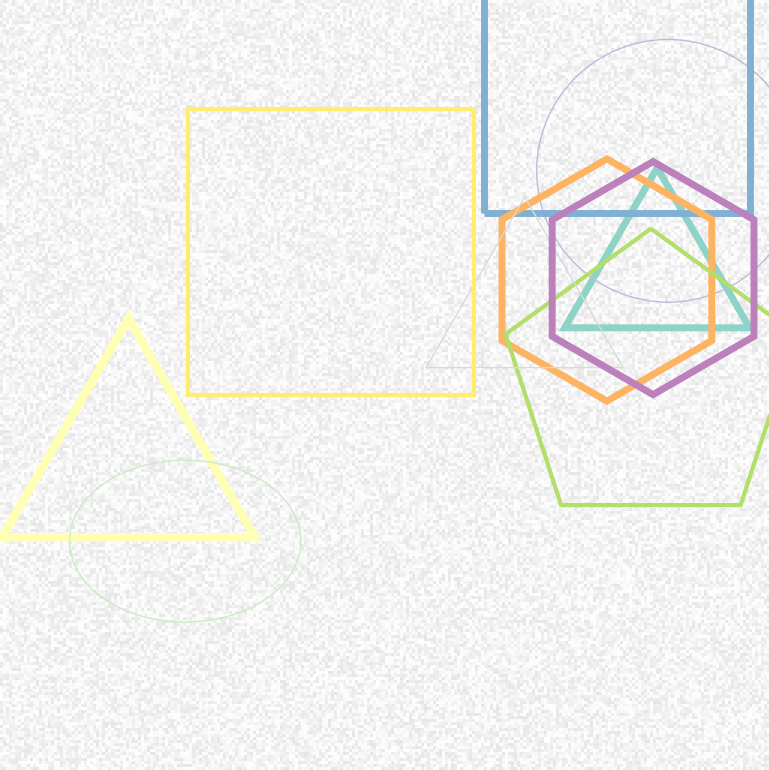[{"shape": "triangle", "thickness": 2.5, "radius": 0.69, "center": [0.853, 0.644]}, {"shape": "triangle", "thickness": 3, "radius": 0.95, "center": [0.167, 0.397]}, {"shape": "circle", "thickness": 0.5, "radius": 0.85, "center": [0.868, 0.778]}, {"shape": "square", "thickness": 2.5, "radius": 0.87, "center": [0.801, 0.897]}, {"shape": "hexagon", "thickness": 2.5, "radius": 0.79, "center": [0.788, 0.636]}, {"shape": "pentagon", "thickness": 1.5, "radius": 0.99, "center": [0.845, 0.505]}, {"shape": "triangle", "thickness": 0.5, "radius": 0.74, "center": [0.681, 0.596]}, {"shape": "hexagon", "thickness": 2.5, "radius": 0.76, "center": [0.848, 0.639]}, {"shape": "oval", "thickness": 0.5, "radius": 0.75, "center": [0.24, 0.297]}, {"shape": "square", "thickness": 1.5, "radius": 0.93, "center": [0.43, 0.672]}]